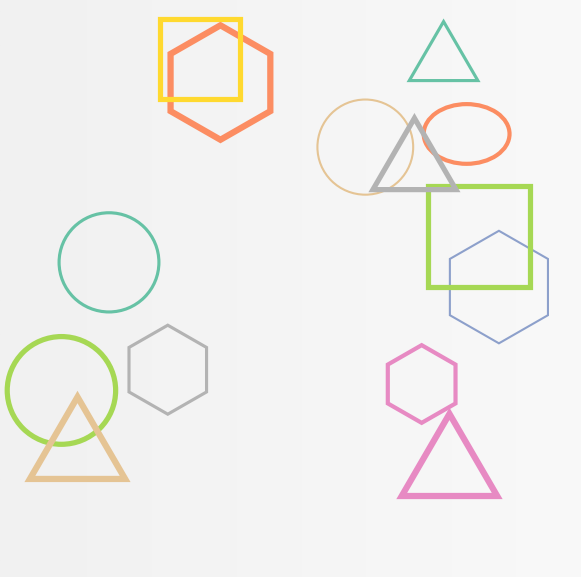[{"shape": "circle", "thickness": 1.5, "radius": 0.43, "center": [0.188, 0.545]}, {"shape": "triangle", "thickness": 1.5, "radius": 0.34, "center": [0.763, 0.894]}, {"shape": "hexagon", "thickness": 3, "radius": 0.5, "center": [0.379, 0.856]}, {"shape": "oval", "thickness": 2, "radius": 0.37, "center": [0.803, 0.767]}, {"shape": "hexagon", "thickness": 1, "radius": 0.49, "center": [0.858, 0.502]}, {"shape": "hexagon", "thickness": 2, "radius": 0.34, "center": [0.725, 0.334]}, {"shape": "triangle", "thickness": 3, "radius": 0.47, "center": [0.773, 0.188]}, {"shape": "square", "thickness": 2.5, "radius": 0.44, "center": [0.824, 0.59]}, {"shape": "circle", "thickness": 2.5, "radius": 0.47, "center": [0.106, 0.323]}, {"shape": "square", "thickness": 2.5, "radius": 0.34, "center": [0.344, 0.897]}, {"shape": "triangle", "thickness": 3, "radius": 0.47, "center": [0.133, 0.217]}, {"shape": "circle", "thickness": 1, "radius": 0.41, "center": [0.628, 0.744]}, {"shape": "hexagon", "thickness": 1.5, "radius": 0.39, "center": [0.289, 0.359]}, {"shape": "triangle", "thickness": 2.5, "radius": 0.41, "center": [0.713, 0.712]}]